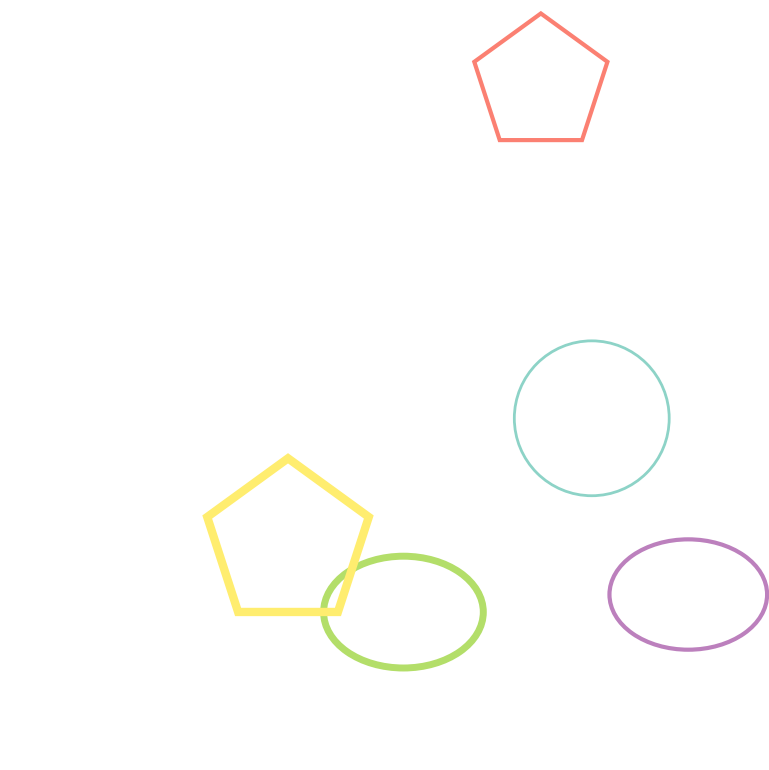[{"shape": "circle", "thickness": 1, "radius": 0.5, "center": [0.769, 0.457]}, {"shape": "pentagon", "thickness": 1.5, "radius": 0.45, "center": [0.702, 0.892]}, {"shape": "oval", "thickness": 2.5, "radius": 0.52, "center": [0.524, 0.205]}, {"shape": "oval", "thickness": 1.5, "radius": 0.51, "center": [0.894, 0.228]}, {"shape": "pentagon", "thickness": 3, "radius": 0.55, "center": [0.374, 0.294]}]